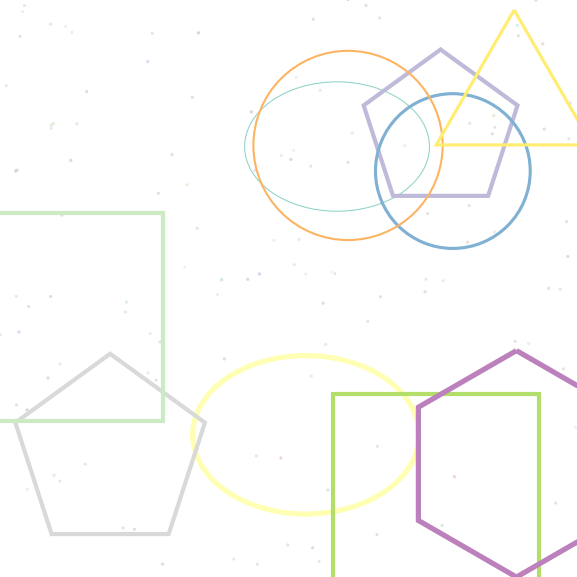[{"shape": "oval", "thickness": 0.5, "radius": 0.8, "center": [0.584, 0.745]}, {"shape": "oval", "thickness": 2.5, "radius": 0.98, "center": [0.53, 0.246]}, {"shape": "pentagon", "thickness": 2, "radius": 0.7, "center": [0.763, 0.773]}, {"shape": "circle", "thickness": 1.5, "radius": 0.67, "center": [0.784, 0.703]}, {"shape": "circle", "thickness": 1, "radius": 0.82, "center": [0.603, 0.747]}, {"shape": "square", "thickness": 2, "radius": 0.89, "center": [0.756, 0.139]}, {"shape": "pentagon", "thickness": 2, "radius": 0.86, "center": [0.191, 0.214]}, {"shape": "hexagon", "thickness": 2.5, "radius": 0.98, "center": [0.894, 0.196]}, {"shape": "square", "thickness": 2, "radius": 0.9, "center": [0.103, 0.449]}, {"shape": "triangle", "thickness": 1.5, "radius": 0.78, "center": [0.89, 0.826]}]